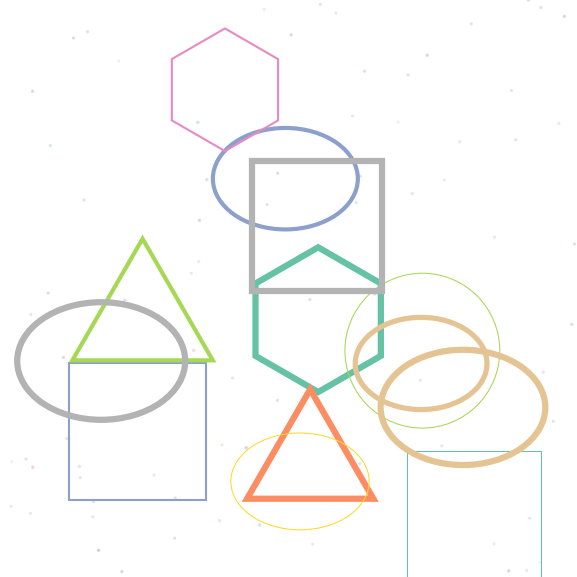[{"shape": "hexagon", "thickness": 3, "radius": 0.63, "center": [0.551, 0.446]}, {"shape": "square", "thickness": 0.5, "radius": 0.58, "center": [0.821, 0.103]}, {"shape": "triangle", "thickness": 3, "radius": 0.63, "center": [0.537, 0.199]}, {"shape": "square", "thickness": 1, "radius": 0.59, "center": [0.239, 0.252]}, {"shape": "oval", "thickness": 2, "radius": 0.63, "center": [0.494, 0.69]}, {"shape": "hexagon", "thickness": 1, "radius": 0.53, "center": [0.39, 0.844]}, {"shape": "circle", "thickness": 0.5, "radius": 0.67, "center": [0.731, 0.392]}, {"shape": "triangle", "thickness": 2, "radius": 0.7, "center": [0.247, 0.445]}, {"shape": "oval", "thickness": 0.5, "radius": 0.6, "center": [0.52, 0.166]}, {"shape": "oval", "thickness": 2.5, "radius": 0.57, "center": [0.729, 0.37]}, {"shape": "oval", "thickness": 3, "radius": 0.71, "center": [0.802, 0.294]}, {"shape": "square", "thickness": 3, "radius": 0.56, "center": [0.549, 0.608]}, {"shape": "oval", "thickness": 3, "radius": 0.73, "center": [0.175, 0.374]}]